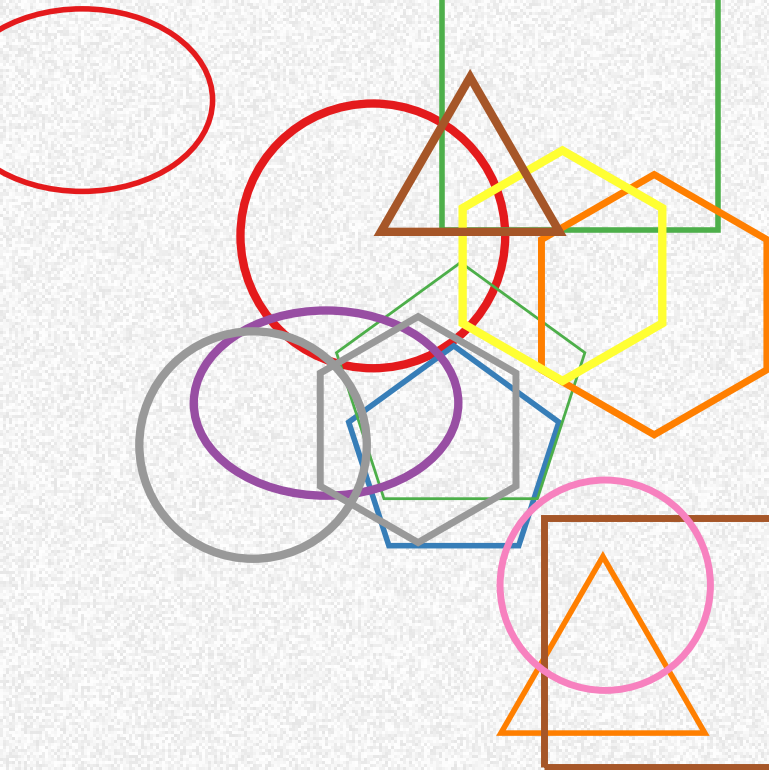[{"shape": "circle", "thickness": 3, "radius": 0.86, "center": [0.484, 0.694]}, {"shape": "oval", "thickness": 2, "radius": 0.85, "center": [0.107, 0.87]}, {"shape": "pentagon", "thickness": 2, "radius": 0.72, "center": [0.589, 0.407]}, {"shape": "pentagon", "thickness": 1, "radius": 0.85, "center": [0.598, 0.49]}, {"shape": "square", "thickness": 2, "radius": 0.9, "center": [0.753, 0.88]}, {"shape": "oval", "thickness": 3, "radius": 0.86, "center": [0.423, 0.477]}, {"shape": "triangle", "thickness": 2, "radius": 0.76, "center": [0.783, 0.124]}, {"shape": "hexagon", "thickness": 2.5, "radius": 0.85, "center": [0.85, 0.604]}, {"shape": "hexagon", "thickness": 3, "radius": 0.75, "center": [0.73, 0.655]}, {"shape": "triangle", "thickness": 3, "radius": 0.67, "center": [0.611, 0.766]}, {"shape": "square", "thickness": 2.5, "radius": 0.81, "center": [0.868, 0.166]}, {"shape": "circle", "thickness": 2.5, "radius": 0.68, "center": [0.786, 0.24]}, {"shape": "hexagon", "thickness": 2.5, "radius": 0.73, "center": [0.543, 0.442]}, {"shape": "circle", "thickness": 3, "radius": 0.74, "center": [0.329, 0.422]}]